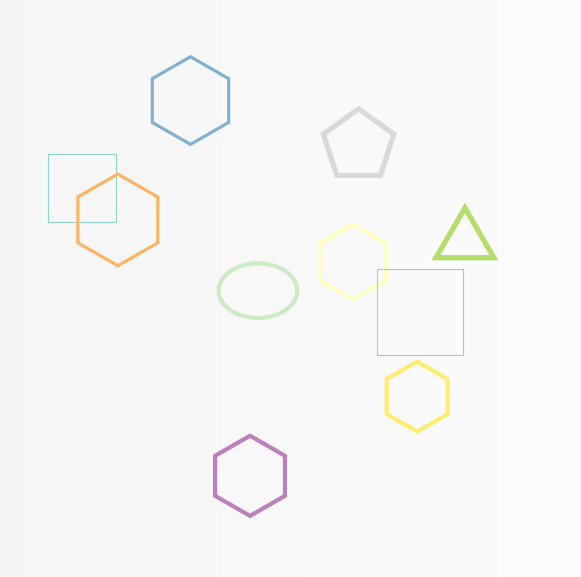[{"shape": "square", "thickness": 0.5, "radius": 0.3, "center": [0.141, 0.674]}, {"shape": "hexagon", "thickness": 1.5, "radius": 0.33, "center": [0.608, 0.546]}, {"shape": "square", "thickness": 0.5, "radius": 0.37, "center": [0.723, 0.459]}, {"shape": "hexagon", "thickness": 1.5, "radius": 0.38, "center": [0.328, 0.825]}, {"shape": "hexagon", "thickness": 1.5, "radius": 0.4, "center": [0.203, 0.618]}, {"shape": "triangle", "thickness": 2.5, "radius": 0.29, "center": [0.8, 0.582]}, {"shape": "pentagon", "thickness": 2.5, "radius": 0.32, "center": [0.617, 0.747]}, {"shape": "hexagon", "thickness": 2, "radius": 0.35, "center": [0.43, 0.175]}, {"shape": "oval", "thickness": 2, "radius": 0.34, "center": [0.444, 0.496]}, {"shape": "hexagon", "thickness": 2, "radius": 0.3, "center": [0.718, 0.312]}]